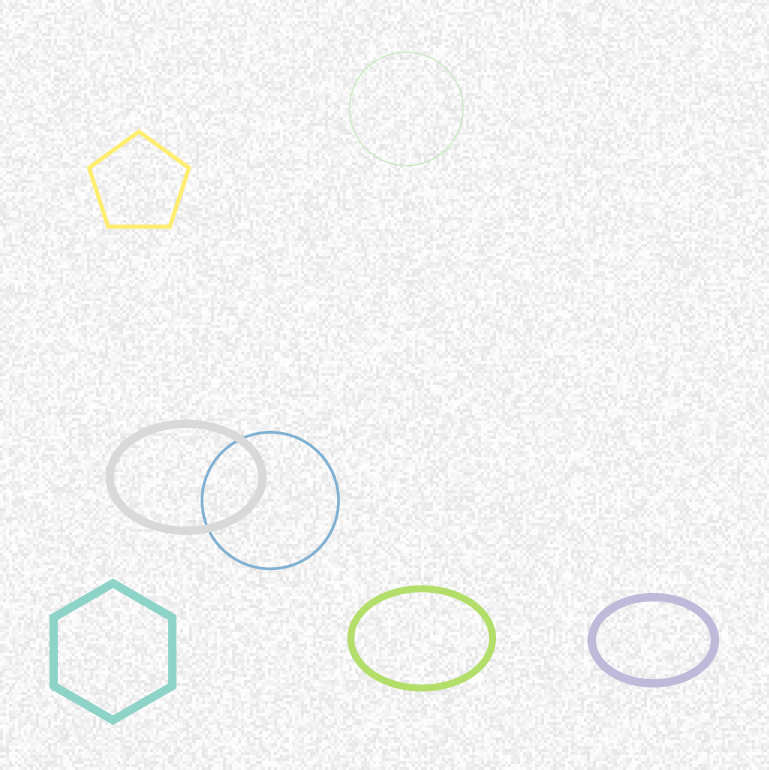[{"shape": "hexagon", "thickness": 3, "radius": 0.44, "center": [0.147, 0.154]}, {"shape": "oval", "thickness": 3, "radius": 0.4, "center": [0.849, 0.169]}, {"shape": "circle", "thickness": 1, "radius": 0.44, "center": [0.351, 0.35]}, {"shape": "oval", "thickness": 2.5, "radius": 0.46, "center": [0.548, 0.171]}, {"shape": "oval", "thickness": 3, "radius": 0.5, "center": [0.242, 0.38]}, {"shape": "circle", "thickness": 0.5, "radius": 0.37, "center": [0.528, 0.859]}, {"shape": "pentagon", "thickness": 1.5, "radius": 0.34, "center": [0.181, 0.761]}]